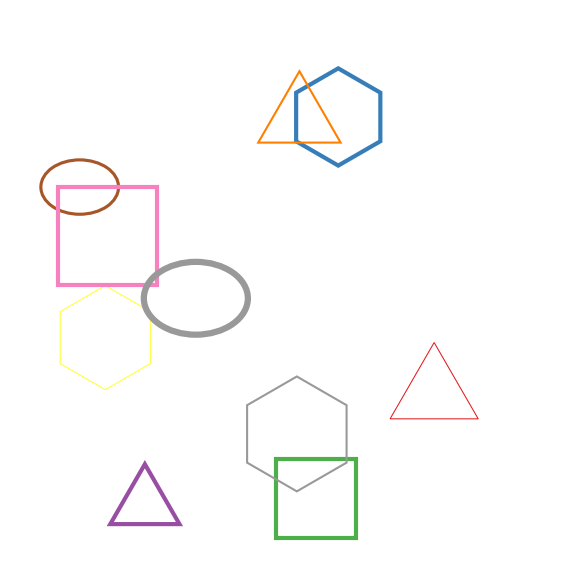[{"shape": "triangle", "thickness": 0.5, "radius": 0.44, "center": [0.752, 0.318]}, {"shape": "hexagon", "thickness": 2, "radius": 0.42, "center": [0.586, 0.797]}, {"shape": "square", "thickness": 2, "radius": 0.35, "center": [0.548, 0.136]}, {"shape": "triangle", "thickness": 2, "radius": 0.35, "center": [0.251, 0.126]}, {"shape": "triangle", "thickness": 1, "radius": 0.41, "center": [0.518, 0.793]}, {"shape": "hexagon", "thickness": 0.5, "radius": 0.45, "center": [0.182, 0.414]}, {"shape": "oval", "thickness": 1.5, "radius": 0.34, "center": [0.138, 0.675]}, {"shape": "square", "thickness": 2, "radius": 0.43, "center": [0.186, 0.59]}, {"shape": "oval", "thickness": 3, "radius": 0.45, "center": [0.339, 0.483]}, {"shape": "hexagon", "thickness": 1, "radius": 0.5, "center": [0.514, 0.248]}]